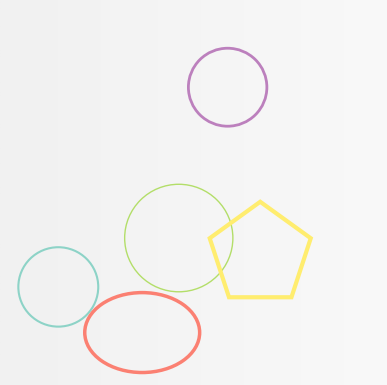[{"shape": "circle", "thickness": 1.5, "radius": 0.52, "center": [0.15, 0.255]}, {"shape": "oval", "thickness": 2.5, "radius": 0.74, "center": [0.367, 0.136]}, {"shape": "circle", "thickness": 1, "radius": 0.7, "center": [0.461, 0.382]}, {"shape": "circle", "thickness": 2, "radius": 0.51, "center": [0.587, 0.773]}, {"shape": "pentagon", "thickness": 3, "radius": 0.69, "center": [0.672, 0.339]}]